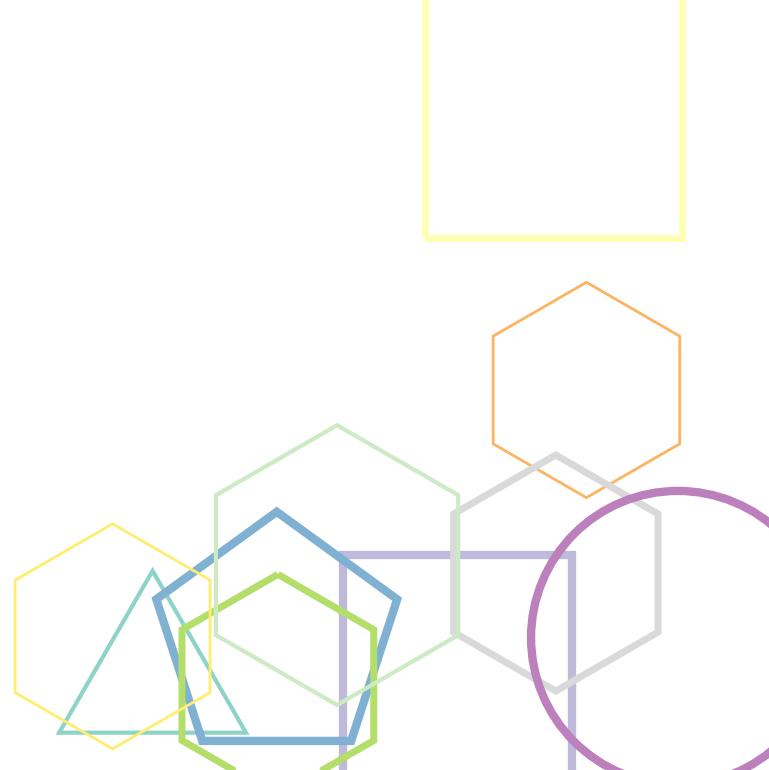[{"shape": "triangle", "thickness": 1.5, "radius": 0.7, "center": [0.198, 0.119]}, {"shape": "square", "thickness": 2.5, "radius": 0.84, "center": [0.719, 0.858]}, {"shape": "square", "thickness": 3, "radius": 0.74, "center": [0.594, 0.131]}, {"shape": "pentagon", "thickness": 3, "radius": 0.82, "center": [0.359, 0.171]}, {"shape": "hexagon", "thickness": 1, "radius": 0.7, "center": [0.762, 0.494]}, {"shape": "hexagon", "thickness": 2.5, "radius": 0.72, "center": [0.361, 0.11]}, {"shape": "hexagon", "thickness": 2.5, "radius": 0.77, "center": [0.722, 0.256]}, {"shape": "circle", "thickness": 3, "radius": 0.95, "center": [0.88, 0.172]}, {"shape": "hexagon", "thickness": 1.5, "radius": 0.91, "center": [0.438, 0.266]}, {"shape": "hexagon", "thickness": 1, "radius": 0.73, "center": [0.146, 0.174]}]